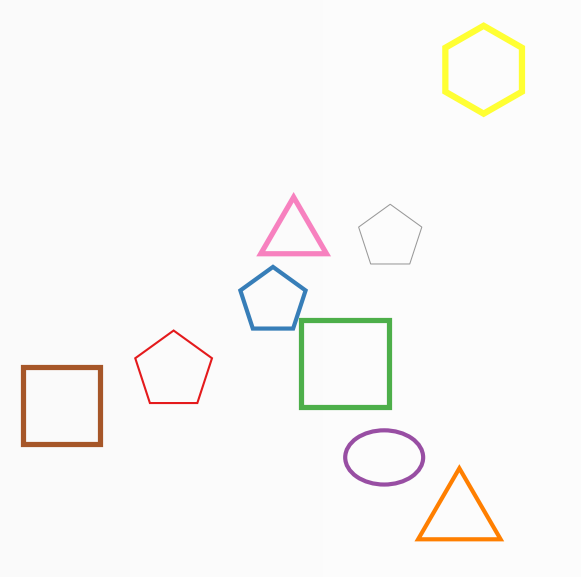[{"shape": "pentagon", "thickness": 1, "radius": 0.35, "center": [0.299, 0.357]}, {"shape": "pentagon", "thickness": 2, "radius": 0.3, "center": [0.47, 0.478]}, {"shape": "square", "thickness": 2.5, "radius": 0.38, "center": [0.594, 0.369]}, {"shape": "oval", "thickness": 2, "radius": 0.34, "center": [0.661, 0.207]}, {"shape": "triangle", "thickness": 2, "radius": 0.41, "center": [0.79, 0.106]}, {"shape": "hexagon", "thickness": 3, "radius": 0.38, "center": [0.832, 0.878]}, {"shape": "square", "thickness": 2.5, "radius": 0.33, "center": [0.106, 0.297]}, {"shape": "triangle", "thickness": 2.5, "radius": 0.33, "center": [0.505, 0.592]}, {"shape": "pentagon", "thickness": 0.5, "radius": 0.29, "center": [0.671, 0.588]}]